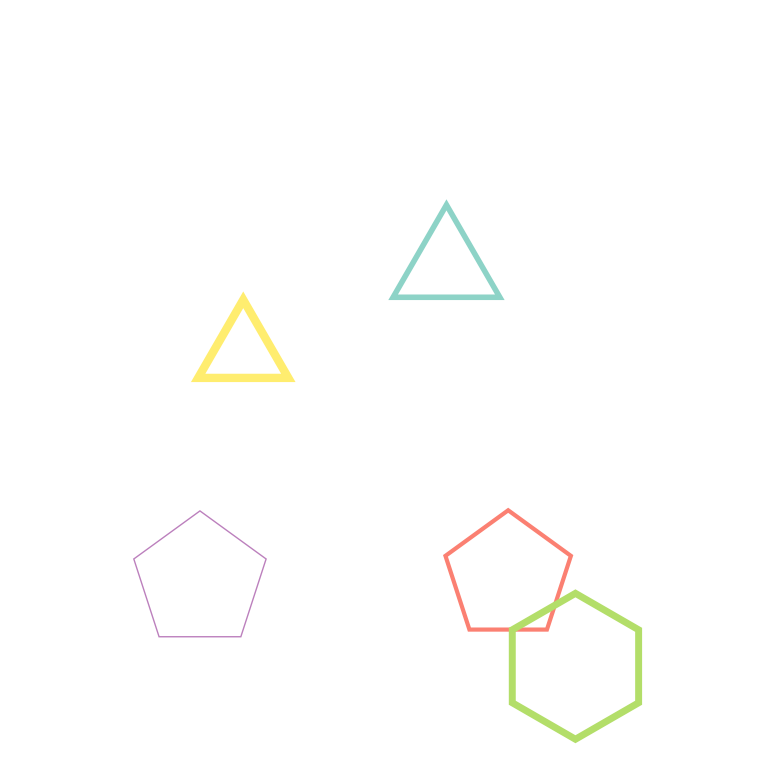[{"shape": "triangle", "thickness": 2, "radius": 0.4, "center": [0.58, 0.654]}, {"shape": "pentagon", "thickness": 1.5, "radius": 0.43, "center": [0.66, 0.252]}, {"shape": "hexagon", "thickness": 2.5, "radius": 0.47, "center": [0.747, 0.135]}, {"shape": "pentagon", "thickness": 0.5, "radius": 0.45, "center": [0.26, 0.246]}, {"shape": "triangle", "thickness": 3, "radius": 0.34, "center": [0.316, 0.543]}]